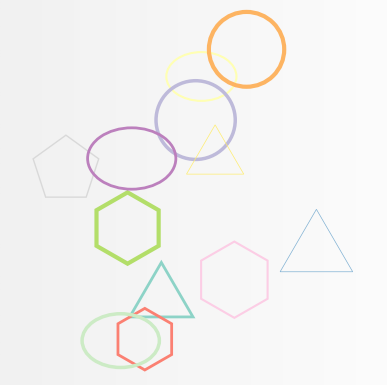[{"shape": "triangle", "thickness": 2, "radius": 0.47, "center": [0.416, 0.224]}, {"shape": "oval", "thickness": 1.5, "radius": 0.45, "center": [0.52, 0.801]}, {"shape": "circle", "thickness": 2.5, "radius": 0.51, "center": [0.505, 0.688]}, {"shape": "hexagon", "thickness": 2, "radius": 0.4, "center": [0.374, 0.119]}, {"shape": "triangle", "thickness": 0.5, "radius": 0.54, "center": [0.817, 0.348]}, {"shape": "circle", "thickness": 3, "radius": 0.49, "center": [0.636, 0.872]}, {"shape": "hexagon", "thickness": 3, "radius": 0.46, "center": [0.329, 0.408]}, {"shape": "hexagon", "thickness": 1.5, "radius": 0.5, "center": [0.605, 0.274]}, {"shape": "pentagon", "thickness": 1, "radius": 0.44, "center": [0.17, 0.56]}, {"shape": "oval", "thickness": 2, "radius": 0.57, "center": [0.34, 0.588]}, {"shape": "oval", "thickness": 2.5, "radius": 0.5, "center": [0.312, 0.115]}, {"shape": "triangle", "thickness": 0.5, "radius": 0.43, "center": [0.555, 0.59]}]